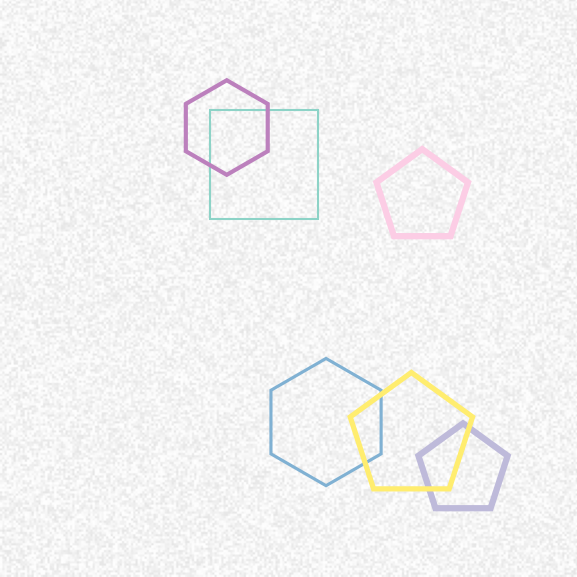[{"shape": "square", "thickness": 1, "radius": 0.47, "center": [0.457, 0.714]}, {"shape": "pentagon", "thickness": 3, "radius": 0.41, "center": [0.802, 0.185]}, {"shape": "hexagon", "thickness": 1.5, "radius": 0.55, "center": [0.565, 0.268]}, {"shape": "pentagon", "thickness": 3, "radius": 0.42, "center": [0.731, 0.658]}, {"shape": "hexagon", "thickness": 2, "radius": 0.41, "center": [0.393, 0.778]}, {"shape": "pentagon", "thickness": 2.5, "radius": 0.56, "center": [0.712, 0.243]}]